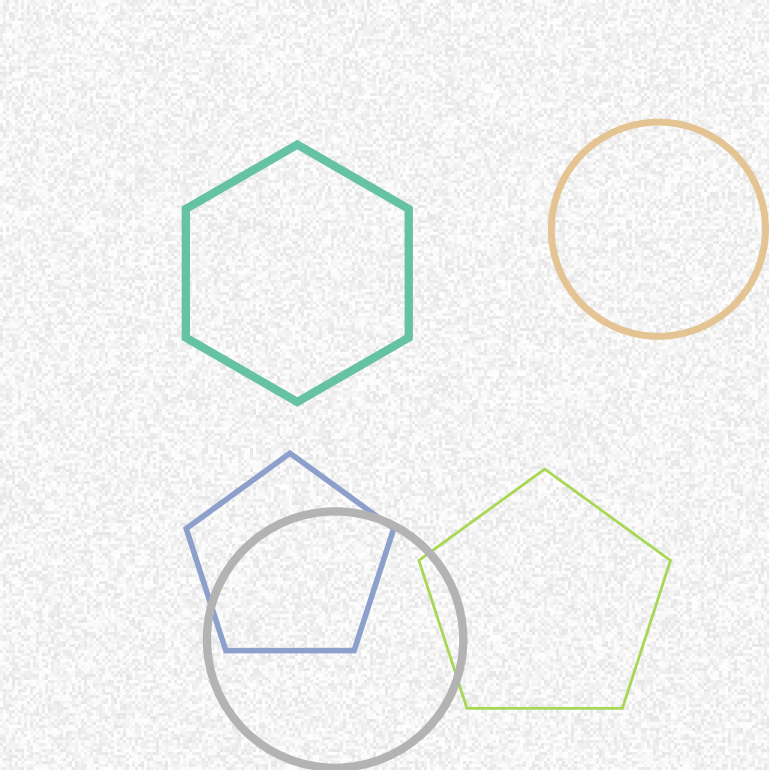[{"shape": "hexagon", "thickness": 3, "radius": 0.84, "center": [0.386, 0.645]}, {"shape": "pentagon", "thickness": 2, "radius": 0.71, "center": [0.377, 0.27]}, {"shape": "pentagon", "thickness": 1, "radius": 0.86, "center": [0.707, 0.219]}, {"shape": "circle", "thickness": 2.5, "radius": 0.7, "center": [0.855, 0.702]}, {"shape": "circle", "thickness": 3, "radius": 0.83, "center": [0.435, 0.169]}]